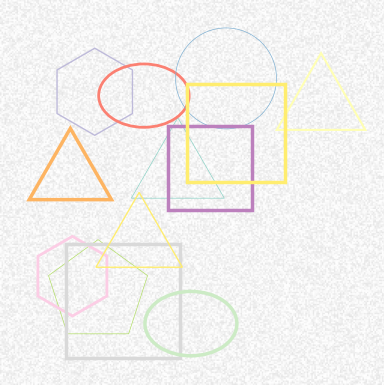[{"shape": "triangle", "thickness": 0.5, "radius": 0.7, "center": [0.462, 0.555]}, {"shape": "triangle", "thickness": 1.5, "radius": 0.66, "center": [0.834, 0.729]}, {"shape": "hexagon", "thickness": 1, "radius": 0.57, "center": [0.246, 0.762]}, {"shape": "oval", "thickness": 2, "radius": 0.59, "center": [0.374, 0.752]}, {"shape": "circle", "thickness": 0.5, "radius": 0.66, "center": [0.587, 0.796]}, {"shape": "triangle", "thickness": 2.5, "radius": 0.62, "center": [0.183, 0.543]}, {"shape": "pentagon", "thickness": 0.5, "radius": 0.68, "center": [0.255, 0.242]}, {"shape": "hexagon", "thickness": 2, "radius": 0.52, "center": [0.188, 0.283]}, {"shape": "square", "thickness": 2.5, "radius": 0.74, "center": [0.319, 0.218]}, {"shape": "square", "thickness": 2.5, "radius": 0.55, "center": [0.546, 0.563]}, {"shape": "oval", "thickness": 2.5, "radius": 0.6, "center": [0.496, 0.159]}, {"shape": "triangle", "thickness": 1, "radius": 0.65, "center": [0.361, 0.371]}, {"shape": "square", "thickness": 2.5, "radius": 0.64, "center": [0.613, 0.655]}]